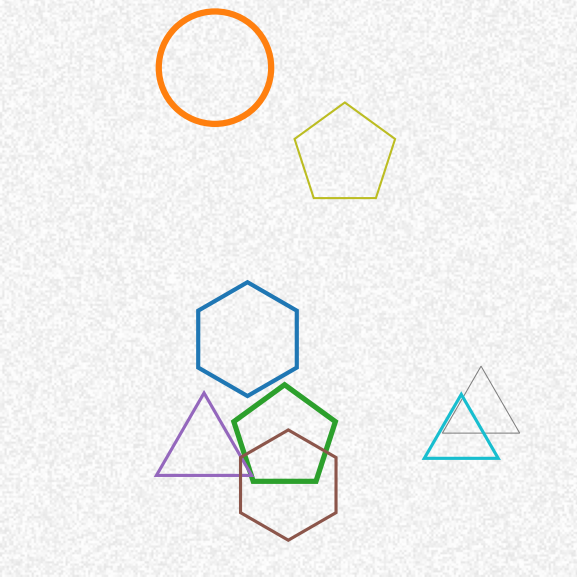[{"shape": "hexagon", "thickness": 2, "radius": 0.49, "center": [0.429, 0.412]}, {"shape": "circle", "thickness": 3, "radius": 0.49, "center": [0.372, 0.882]}, {"shape": "pentagon", "thickness": 2.5, "radius": 0.46, "center": [0.493, 0.24]}, {"shape": "triangle", "thickness": 1.5, "radius": 0.48, "center": [0.353, 0.223]}, {"shape": "hexagon", "thickness": 1.5, "radius": 0.48, "center": [0.499, 0.159]}, {"shape": "triangle", "thickness": 0.5, "radius": 0.39, "center": [0.833, 0.288]}, {"shape": "pentagon", "thickness": 1, "radius": 0.46, "center": [0.597, 0.73]}, {"shape": "triangle", "thickness": 1.5, "radius": 0.37, "center": [0.799, 0.242]}]